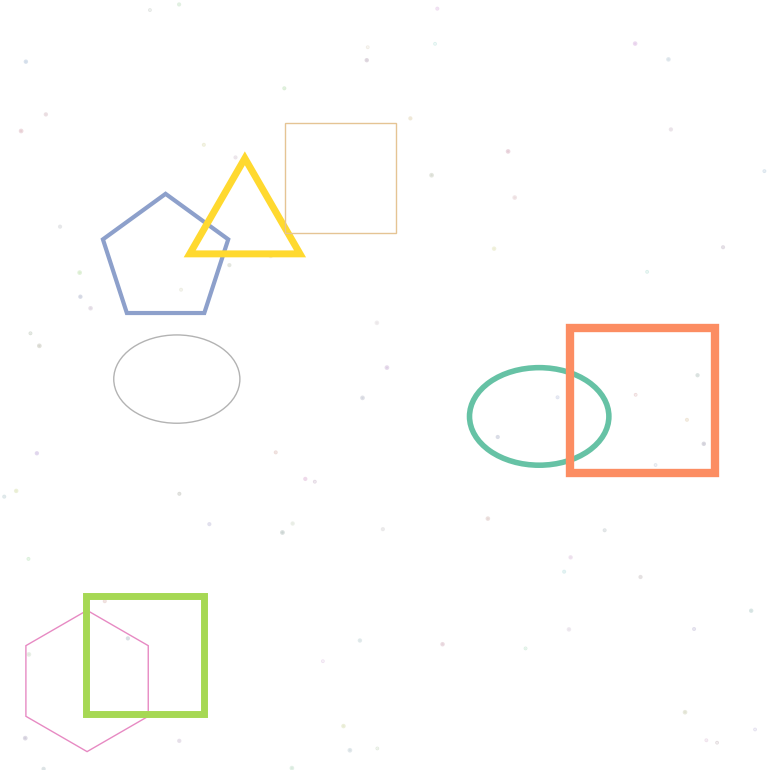[{"shape": "oval", "thickness": 2, "radius": 0.45, "center": [0.7, 0.459]}, {"shape": "square", "thickness": 3, "radius": 0.47, "center": [0.834, 0.48]}, {"shape": "pentagon", "thickness": 1.5, "radius": 0.43, "center": [0.215, 0.663]}, {"shape": "hexagon", "thickness": 0.5, "radius": 0.46, "center": [0.113, 0.116]}, {"shape": "square", "thickness": 2.5, "radius": 0.38, "center": [0.188, 0.149]}, {"shape": "triangle", "thickness": 2.5, "radius": 0.41, "center": [0.318, 0.712]}, {"shape": "square", "thickness": 0.5, "radius": 0.36, "center": [0.442, 0.769]}, {"shape": "oval", "thickness": 0.5, "radius": 0.41, "center": [0.23, 0.508]}]